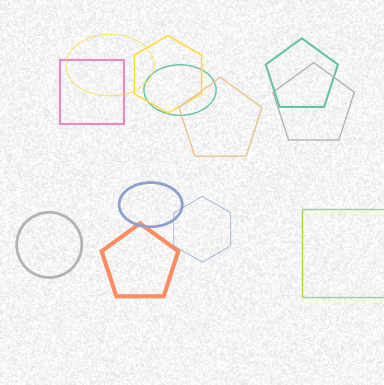[{"shape": "oval", "thickness": 1, "radius": 0.47, "center": [0.468, 0.766]}, {"shape": "pentagon", "thickness": 1.5, "radius": 0.49, "center": [0.784, 0.802]}, {"shape": "pentagon", "thickness": 3, "radius": 0.52, "center": [0.364, 0.315]}, {"shape": "oval", "thickness": 2, "radius": 0.41, "center": [0.391, 0.468]}, {"shape": "hexagon", "thickness": 0.5, "radius": 0.43, "center": [0.525, 0.405]}, {"shape": "square", "thickness": 1.5, "radius": 0.41, "center": [0.239, 0.761]}, {"shape": "square", "thickness": 1, "radius": 0.57, "center": [0.899, 0.342]}, {"shape": "hexagon", "thickness": 1, "radius": 0.5, "center": [0.436, 0.807]}, {"shape": "oval", "thickness": 0.5, "radius": 0.57, "center": [0.286, 0.831]}, {"shape": "pentagon", "thickness": 1, "radius": 0.57, "center": [0.573, 0.686]}, {"shape": "pentagon", "thickness": 1, "radius": 0.56, "center": [0.815, 0.726]}, {"shape": "circle", "thickness": 2, "radius": 0.42, "center": [0.128, 0.364]}]